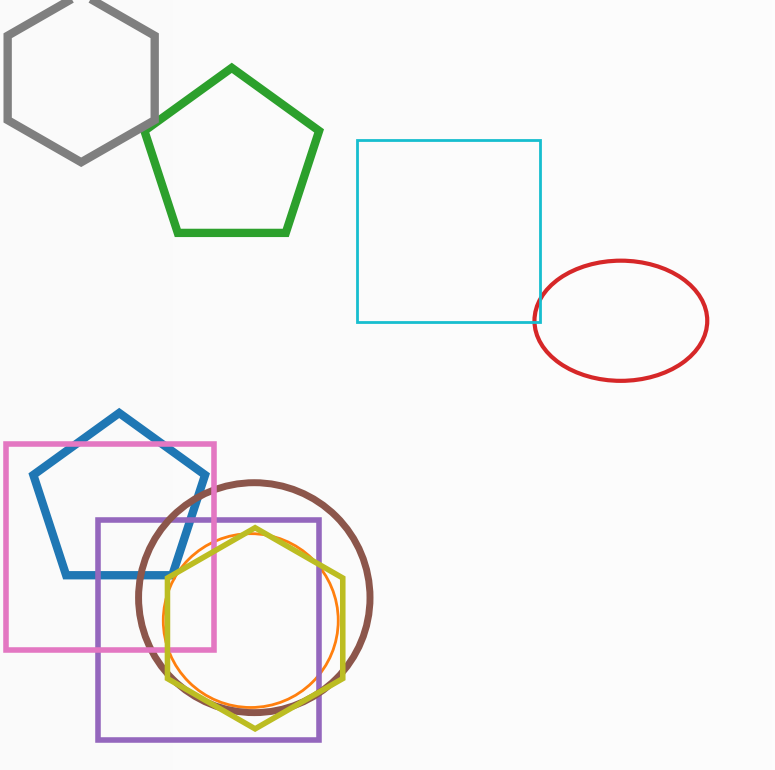[{"shape": "pentagon", "thickness": 3, "radius": 0.58, "center": [0.154, 0.347]}, {"shape": "circle", "thickness": 1, "radius": 0.56, "center": [0.324, 0.194]}, {"shape": "pentagon", "thickness": 3, "radius": 0.59, "center": [0.299, 0.793]}, {"shape": "oval", "thickness": 1.5, "radius": 0.56, "center": [0.801, 0.583]}, {"shape": "square", "thickness": 2, "radius": 0.71, "center": [0.269, 0.182]}, {"shape": "circle", "thickness": 2.5, "radius": 0.75, "center": [0.328, 0.224]}, {"shape": "square", "thickness": 2, "radius": 0.67, "center": [0.142, 0.29]}, {"shape": "hexagon", "thickness": 3, "radius": 0.55, "center": [0.105, 0.899]}, {"shape": "hexagon", "thickness": 2, "radius": 0.65, "center": [0.329, 0.184]}, {"shape": "square", "thickness": 1, "radius": 0.59, "center": [0.578, 0.7]}]